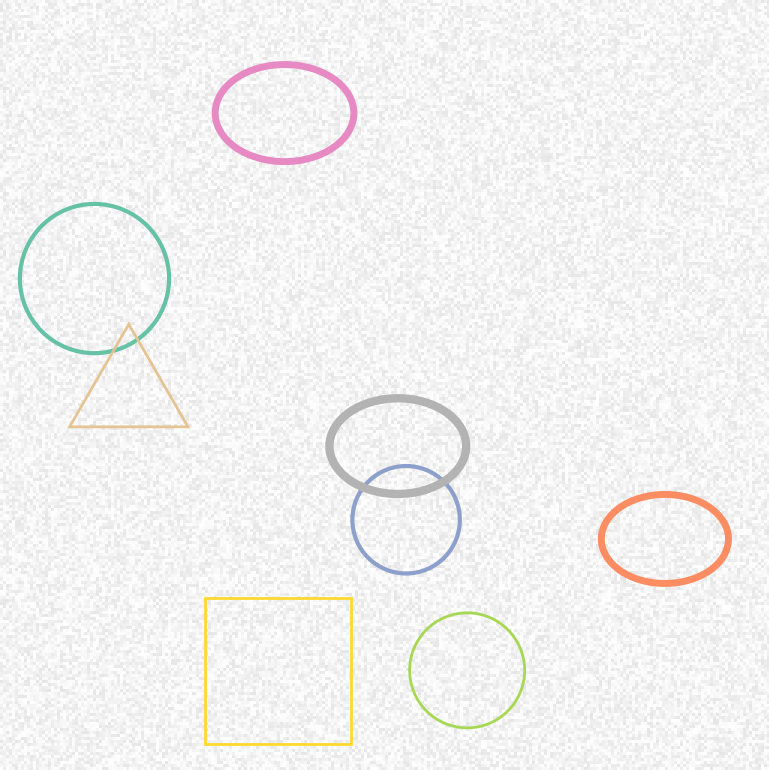[{"shape": "circle", "thickness": 1.5, "radius": 0.48, "center": [0.123, 0.638]}, {"shape": "oval", "thickness": 2.5, "radius": 0.41, "center": [0.863, 0.3]}, {"shape": "circle", "thickness": 1.5, "radius": 0.35, "center": [0.527, 0.325]}, {"shape": "oval", "thickness": 2.5, "radius": 0.45, "center": [0.37, 0.853]}, {"shape": "circle", "thickness": 1, "radius": 0.37, "center": [0.607, 0.129]}, {"shape": "square", "thickness": 1, "radius": 0.47, "center": [0.361, 0.129]}, {"shape": "triangle", "thickness": 1, "radius": 0.44, "center": [0.167, 0.49]}, {"shape": "oval", "thickness": 3, "radius": 0.44, "center": [0.517, 0.421]}]